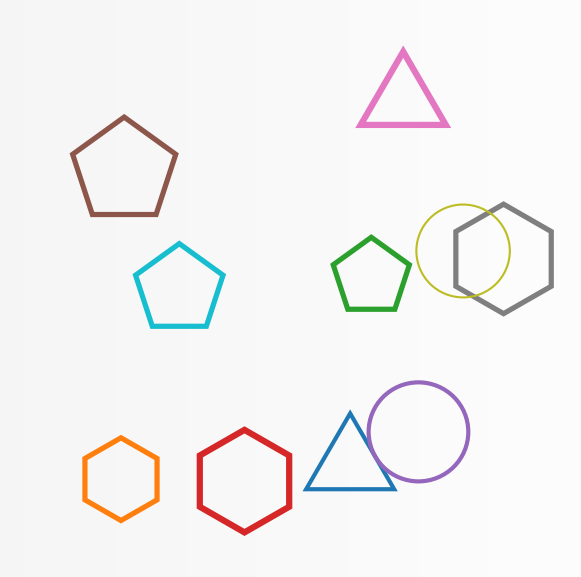[{"shape": "triangle", "thickness": 2, "radius": 0.44, "center": [0.602, 0.196]}, {"shape": "hexagon", "thickness": 2.5, "radius": 0.36, "center": [0.208, 0.169]}, {"shape": "pentagon", "thickness": 2.5, "radius": 0.34, "center": [0.639, 0.519]}, {"shape": "hexagon", "thickness": 3, "radius": 0.44, "center": [0.421, 0.166]}, {"shape": "circle", "thickness": 2, "radius": 0.43, "center": [0.72, 0.251]}, {"shape": "pentagon", "thickness": 2.5, "radius": 0.47, "center": [0.214, 0.703]}, {"shape": "triangle", "thickness": 3, "radius": 0.42, "center": [0.694, 0.825]}, {"shape": "hexagon", "thickness": 2.5, "radius": 0.47, "center": [0.866, 0.551]}, {"shape": "circle", "thickness": 1, "radius": 0.4, "center": [0.797, 0.565]}, {"shape": "pentagon", "thickness": 2.5, "radius": 0.4, "center": [0.308, 0.498]}]